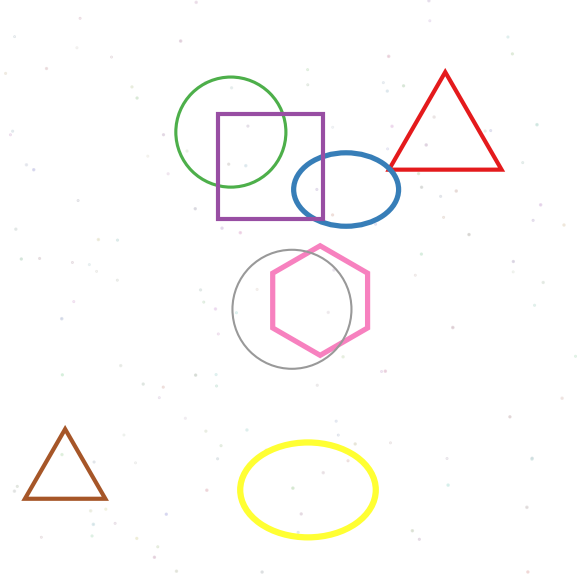[{"shape": "triangle", "thickness": 2, "radius": 0.56, "center": [0.771, 0.762]}, {"shape": "oval", "thickness": 2.5, "radius": 0.45, "center": [0.599, 0.671]}, {"shape": "circle", "thickness": 1.5, "radius": 0.48, "center": [0.4, 0.77]}, {"shape": "square", "thickness": 2, "radius": 0.45, "center": [0.469, 0.711]}, {"shape": "oval", "thickness": 3, "radius": 0.59, "center": [0.533, 0.151]}, {"shape": "triangle", "thickness": 2, "radius": 0.4, "center": [0.113, 0.176]}, {"shape": "hexagon", "thickness": 2.5, "radius": 0.47, "center": [0.554, 0.479]}, {"shape": "circle", "thickness": 1, "radius": 0.52, "center": [0.506, 0.464]}]